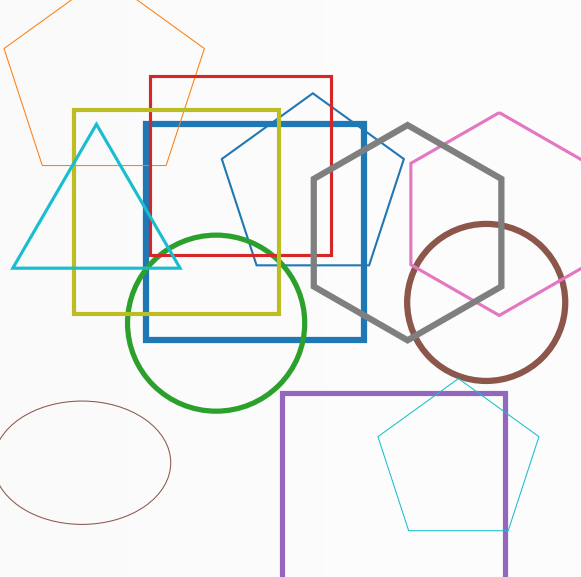[{"shape": "square", "thickness": 3, "radius": 0.94, "center": [0.438, 0.598]}, {"shape": "pentagon", "thickness": 1, "radius": 0.82, "center": [0.538, 0.673]}, {"shape": "pentagon", "thickness": 0.5, "radius": 0.91, "center": [0.179, 0.859]}, {"shape": "circle", "thickness": 2.5, "radius": 0.76, "center": [0.372, 0.44]}, {"shape": "square", "thickness": 1.5, "radius": 0.78, "center": [0.414, 0.712]}, {"shape": "square", "thickness": 2.5, "radius": 0.96, "center": [0.677, 0.126]}, {"shape": "circle", "thickness": 3, "radius": 0.68, "center": [0.836, 0.475]}, {"shape": "oval", "thickness": 0.5, "radius": 0.76, "center": [0.141, 0.198]}, {"shape": "hexagon", "thickness": 1.5, "radius": 0.88, "center": [0.859, 0.629]}, {"shape": "hexagon", "thickness": 3, "radius": 0.93, "center": [0.701, 0.596]}, {"shape": "square", "thickness": 2, "radius": 0.88, "center": [0.303, 0.631]}, {"shape": "pentagon", "thickness": 0.5, "radius": 0.73, "center": [0.789, 0.198]}, {"shape": "triangle", "thickness": 1.5, "radius": 0.83, "center": [0.166, 0.618]}]